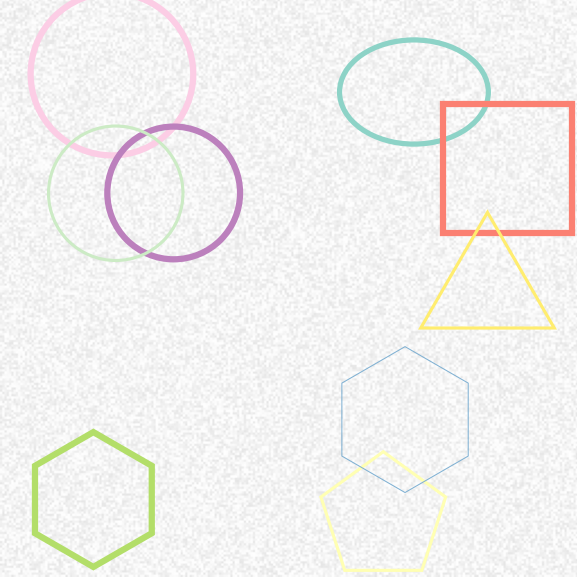[{"shape": "oval", "thickness": 2.5, "radius": 0.64, "center": [0.717, 0.84]}, {"shape": "pentagon", "thickness": 1.5, "radius": 0.57, "center": [0.664, 0.103]}, {"shape": "square", "thickness": 3, "radius": 0.56, "center": [0.879, 0.708]}, {"shape": "hexagon", "thickness": 0.5, "radius": 0.63, "center": [0.701, 0.273]}, {"shape": "hexagon", "thickness": 3, "radius": 0.58, "center": [0.162, 0.134]}, {"shape": "circle", "thickness": 3, "radius": 0.7, "center": [0.194, 0.871]}, {"shape": "circle", "thickness": 3, "radius": 0.57, "center": [0.301, 0.665]}, {"shape": "circle", "thickness": 1.5, "radius": 0.58, "center": [0.2, 0.665]}, {"shape": "triangle", "thickness": 1.5, "radius": 0.67, "center": [0.844, 0.498]}]